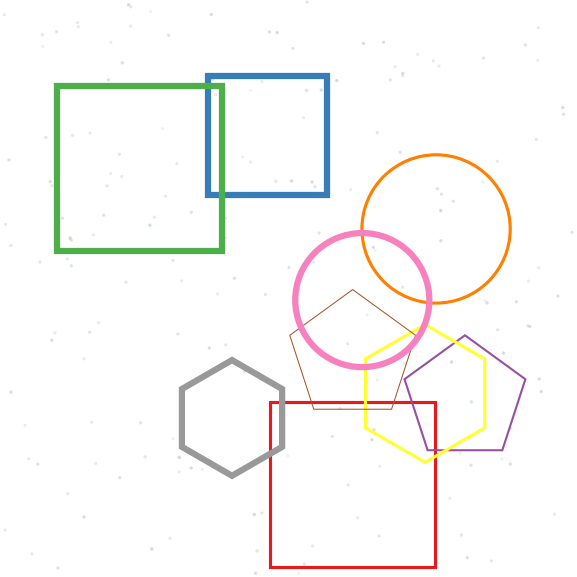[{"shape": "square", "thickness": 1.5, "radius": 0.71, "center": [0.61, 0.16]}, {"shape": "square", "thickness": 3, "radius": 0.52, "center": [0.463, 0.765]}, {"shape": "square", "thickness": 3, "radius": 0.71, "center": [0.241, 0.707]}, {"shape": "pentagon", "thickness": 1, "radius": 0.55, "center": [0.805, 0.309]}, {"shape": "circle", "thickness": 1.5, "radius": 0.64, "center": [0.755, 0.603]}, {"shape": "hexagon", "thickness": 1.5, "radius": 0.6, "center": [0.736, 0.318]}, {"shape": "pentagon", "thickness": 0.5, "radius": 0.57, "center": [0.611, 0.383]}, {"shape": "circle", "thickness": 3, "radius": 0.58, "center": [0.627, 0.479]}, {"shape": "hexagon", "thickness": 3, "radius": 0.5, "center": [0.402, 0.275]}]